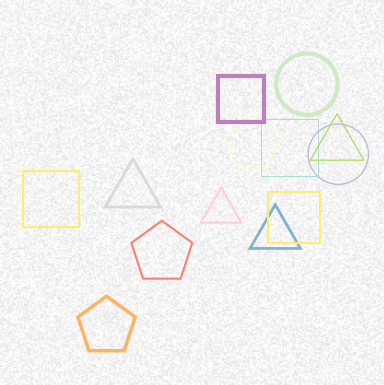[{"shape": "square", "thickness": 0.5, "radius": 0.37, "center": [0.752, 0.617]}, {"shape": "pentagon", "thickness": 0.5, "radius": 0.37, "center": [0.657, 0.627]}, {"shape": "circle", "thickness": 1, "radius": 0.39, "center": [0.879, 0.599]}, {"shape": "pentagon", "thickness": 1.5, "radius": 0.42, "center": [0.42, 0.344]}, {"shape": "triangle", "thickness": 2, "radius": 0.38, "center": [0.715, 0.393]}, {"shape": "pentagon", "thickness": 2.5, "radius": 0.39, "center": [0.277, 0.152]}, {"shape": "triangle", "thickness": 1, "radius": 0.4, "center": [0.876, 0.624]}, {"shape": "triangle", "thickness": 1.5, "radius": 0.3, "center": [0.574, 0.452]}, {"shape": "triangle", "thickness": 2, "radius": 0.42, "center": [0.345, 0.504]}, {"shape": "square", "thickness": 3, "radius": 0.3, "center": [0.625, 0.742]}, {"shape": "circle", "thickness": 3, "radius": 0.4, "center": [0.797, 0.781]}, {"shape": "square", "thickness": 1.5, "radius": 0.33, "center": [0.763, 0.435]}, {"shape": "square", "thickness": 1.5, "radius": 0.37, "center": [0.132, 0.482]}]